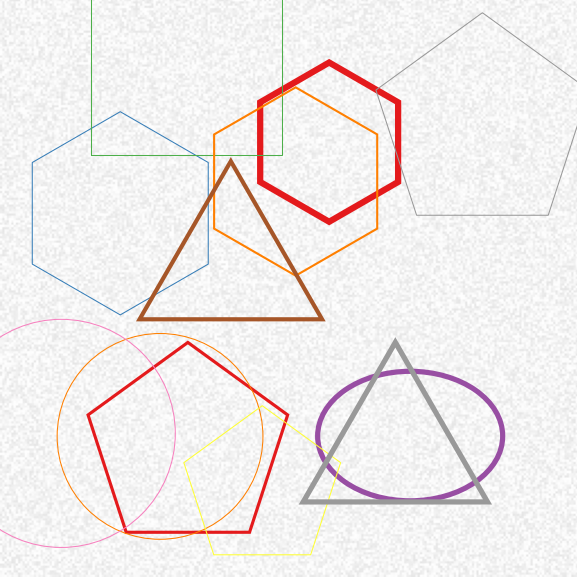[{"shape": "hexagon", "thickness": 3, "radius": 0.69, "center": [0.57, 0.753]}, {"shape": "pentagon", "thickness": 1.5, "radius": 0.91, "center": [0.325, 0.224]}, {"shape": "hexagon", "thickness": 0.5, "radius": 0.88, "center": [0.208, 0.63]}, {"shape": "square", "thickness": 0.5, "radius": 0.83, "center": [0.322, 0.895]}, {"shape": "oval", "thickness": 2.5, "radius": 0.8, "center": [0.71, 0.244]}, {"shape": "hexagon", "thickness": 1, "radius": 0.82, "center": [0.512, 0.685]}, {"shape": "circle", "thickness": 0.5, "radius": 0.89, "center": [0.277, 0.243]}, {"shape": "pentagon", "thickness": 0.5, "radius": 0.71, "center": [0.454, 0.154]}, {"shape": "triangle", "thickness": 2, "radius": 0.91, "center": [0.4, 0.537]}, {"shape": "circle", "thickness": 0.5, "radius": 0.99, "center": [0.106, 0.249]}, {"shape": "triangle", "thickness": 2.5, "radius": 0.92, "center": [0.685, 0.222]}, {"shape": "pentagon", "thickness": 0.5, "radius": 0.97, "center": [0.835, 0.783]}]